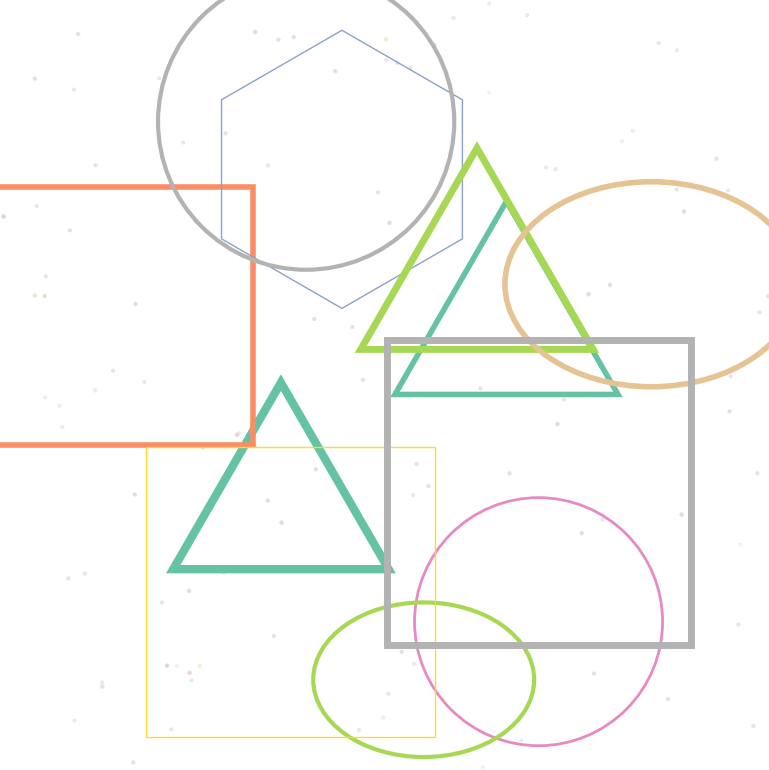[{"shape": "triangle", "thickness": 3, "radius": 0.81, "center": [0.365, 0.342]}, {"shape": "triangle", "thickness": 2, "radius": 0.84, "center": [0.658, 0.571]}, {"shape": "square", "thickness": 2, "radius": 0.84, "center": [0.161, 0.59]}, {"shape": "hexagon", "thickness": 0.5, "radius": 0.9, "center": [0.444, 0.78]}, {"shape": "circle", "thickness": 1, "radius": 0.81, "center": [0.699, 0.193]}, {"shape": "triangle", "thickness": 2.5, "radius": 0.87, "center": [0.619, 0.633]}, {"shape": "oval", "thickness": 1.5, "radius": 0.72, "center": [0.55, 0.117]}, {"shape": "square", "thickness": 0.5, "radius": 0.94, "center": [0.377, 0.231]}, {"shape": "oval", "thickness": 2, "radius": 0.95, "center": [0.846, 0.631]}, {"shape": "square", "thickness": 2.5, "radius": 0.99, "center": [0.7, 0.36]}, {"shape": "circle", "thickness": 1.5, "radius": 0.96, "center": [0.398, 0.842]}]